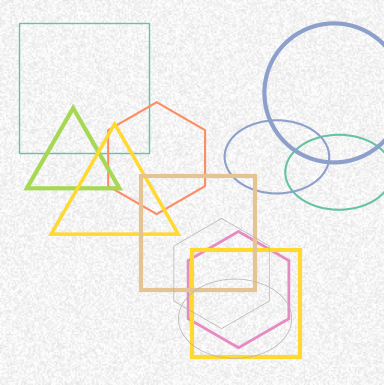[{"shape": "oval", "thickness": 1.5, "radius": 0.7, "center": [0.88, 0.553]}, {"shape": "square", "thickness": 1, "radius": 0.84, "center": [0.218, 0.772]}, {"shape": "hexagon", "thickness": 1.5, "radius": 0.73, "center": [0.407, 0.589]}, {"shape": "circle", "thickness": 3, "radius": 0.9, "center": [0.867, 0.759]}, {"shape": "oval", "thickness": 1.5, "radius": 0.68, "center": [0.719, 0.593]}, {"shape": "hexagon", "thickness": 2, "radius": 0.75, "center": [0.62, 0.248]}, {"shape": "triangle", "thickness": 3, "radius": 0.69, "center": [0.19, 0.58]}, {"shape": "triangle", "thickness": 2.5, "radius": 0.95, "center": [0.298, 0.487]}, {"shape": "square", "thickness": 3, "radius": 0.7, "center": [0.639, 0.212]}, {"shape": "square", "thickness": 3, "radius": 0.74, "center": [0.514, 0.395]}, {"shape": "oval", "thickness": 0.5, "radius": 0.74, "center": [0.61, 0.172]}, {"shape": "hexagon", "thickness": 0.5, "radius": 0.72, "center": [0.576, 0.29]}]